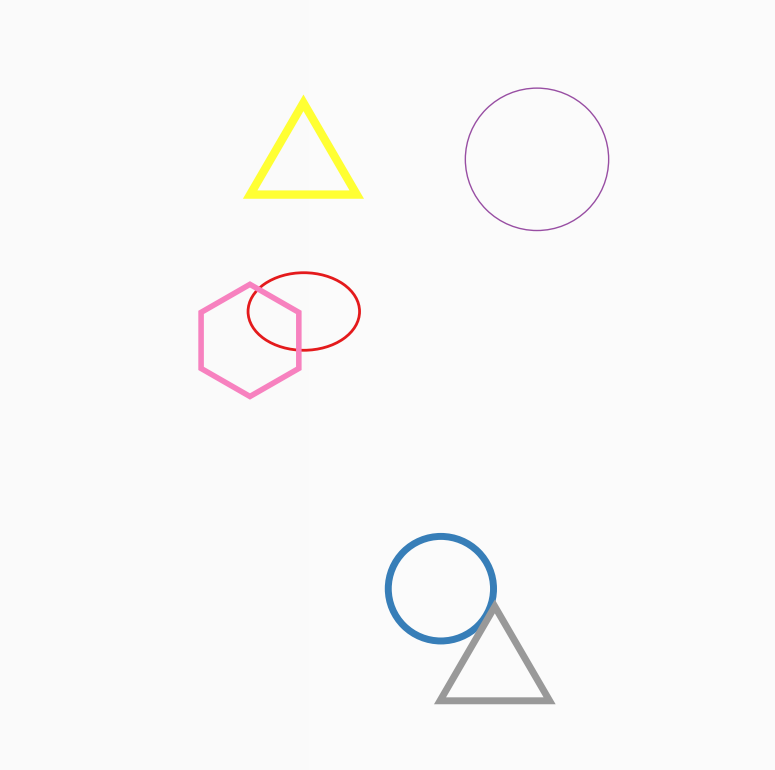[{"shape": "oval", "thickness": 1, "radius": 0.36, "center": [0.392, 0.595]}, {"shape": "circle", "thickness": 2.5, "radius": 0.34, "center": [0.569, 0.235]}, {"shape": "circle", "thickness": 0.5, "radius": 0.46, "center": [0.693, 0.793]}, {"shape": "triangle", "thickness": 3, "radius": 0.4, "center": [0.392, 0.787]}, {"shape": "hexagon", "thickness": 2, "radius": 0.36, "center": [0.323, 0.558]}, {"shape": "triangle", "thickness": 2.5, "radius": 0.41, "center": [0.638, 0.131]}]